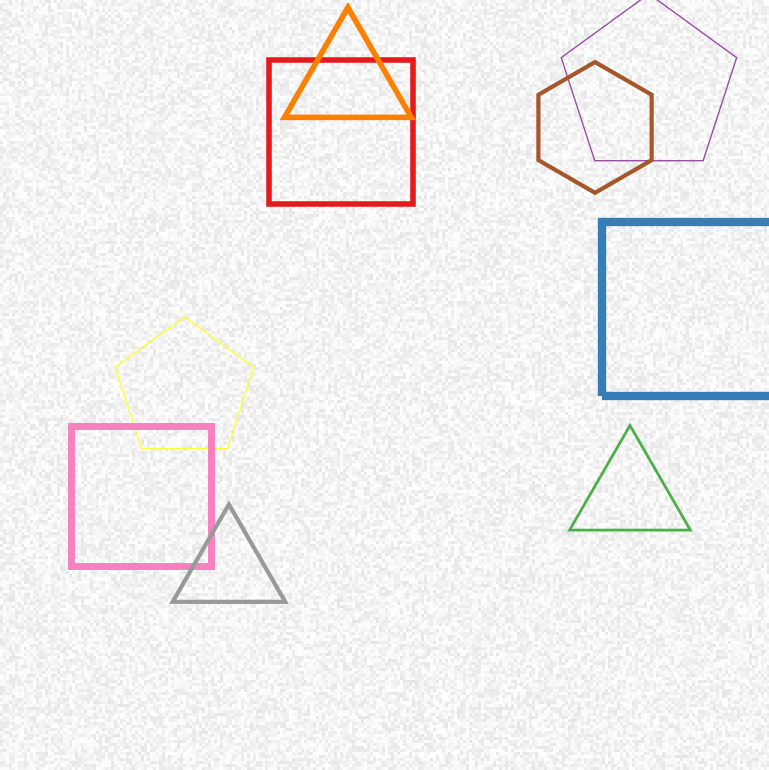[{"shape": "square", "thickness": 2, "radius": 0.47, "center": [0.442, 0.828]}, {"shape": "square", "thickness": 3, "radius": 0.56, "center": [0.894, 0.599]}, {"shape": "triangle", "thickness": 1, "radius": 0.45, "center": [0.818, 0.357]}, {"shape": "pentagon", "thickness": 0.5, "radius": 0.6, "center": [0.843, 0.888]}, {"shape": "triangle", "thickness": 2, "radius": 0.48, "center": [0.452, 0.895]}, {"shape": "pentagon", "thickness": 0.5, "radius": 0.47, "center": [0.24, 0.494]}, {"shape": "hexagon", "thickness": 1.5, "radius": 0.42, "center": [0.773, 0.834]}, {"shape": "square", "thickness": 2.5, "radius": 0.46, "center": [0.183, 0.356]}, {"shape": "triangle", "thickness": 1.5, "radius": 0.42, "center": [0.297, 0.261]}]